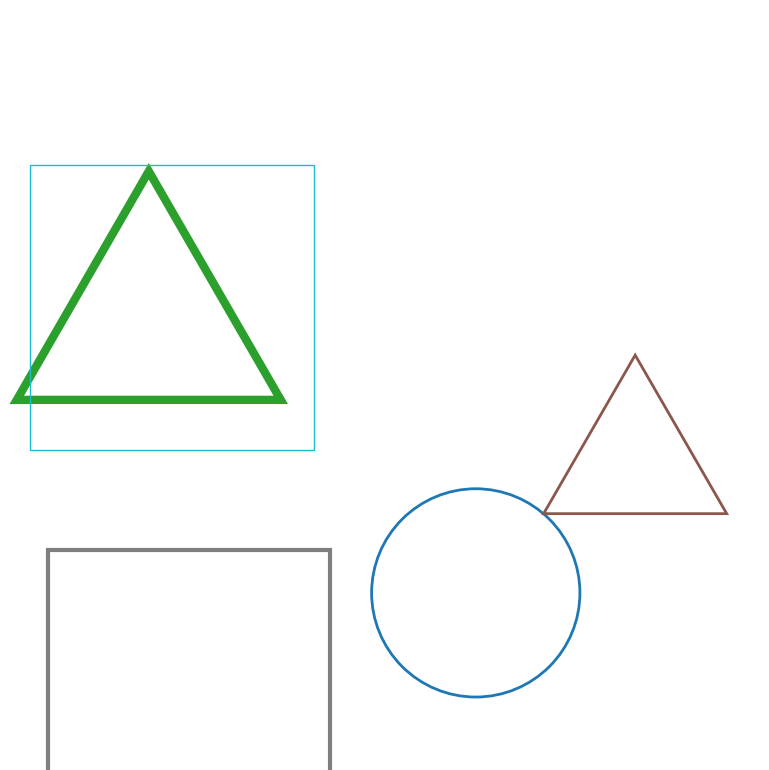[{"shape": "circle", "thickness": 1, "radius": 0.68, "center": [0.618, 0.23]}, {"shape": "triangle", "thickness": 3, "radius": 0.99, "center": [0.193, 0.58]}, {"shape": "triangle", "thickness": 1, "radius": 0.69, "center": [0.825, 0.402]}, {"shape": "square", "thickness": 1.5, "radius": 0.92, "center": [0.245, 0.103]}, {"shape": "square", "thickness": 0.5, "radius": 0.92, "center": [0.223, 0.6]}]